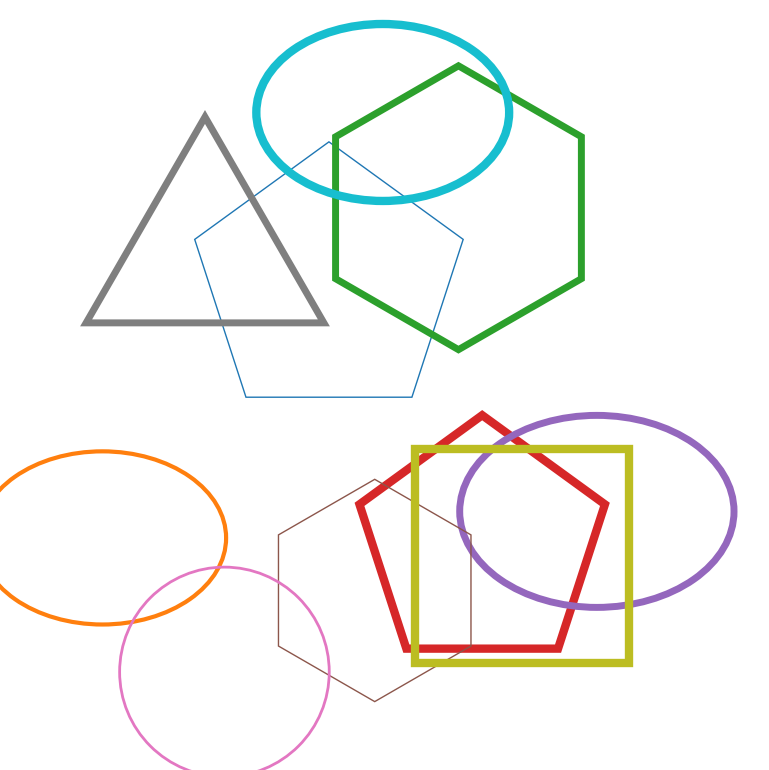[{"shape": "pentagon", "thickness": 0.5, "radius": 0.92, "center": [0.427, 0.632]}, {"shape": "oval", "thickness": 1.5, "radius": 0.8, "center": [0.133, 0.301]}, {"shape": "hexagon", "thickness": 2.5, "radius": 0.92, "center": [0.595, 0.73]}, {"shape": "pentagon", "thickness": 3, "radius": 0.84, "center": [0.626, 0.293]}, {"shape": "oval", "thickness": 2.5, "radius": 0.89, "center": [0.775, 0.336]}, {"shape": "hexagon", "thickness": 0.5, "radius": 0.72, "center": [0.487, 0.233]}, {"shape": "circle", "thickness": 1, "radius": 0.68, "center": [0.291, 0.127]}, {"shape": "triangle", "thickness": 2.5, "radius": 0.89, "center": [0.266, 0.67]}, {"shape": "square", "thickness": 3, "radius": 0.69, "center": [0.678, 0.278]}, {"shape": "oval", "thickness": 3, "radius": 0.82, "center": [0.497, 0.854]}]